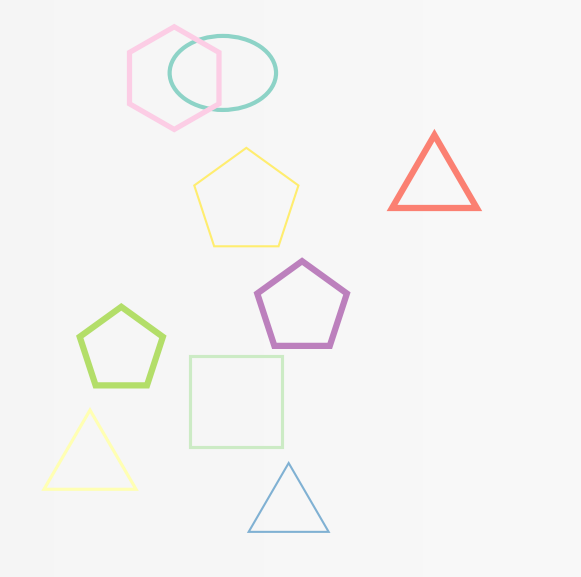[{"shape": "oval", "thickness": 2, "radius": 0.46, "center": [0.383, 0.873]}, {"shape": "triangle", "thickness": 1.5, "radius": 0.46, "center": [0.155, 0.198]}, {"shape": "triangle", "thickness": 3, "radius": 0.42, "center": [0.747, 0.681]}, {"shape": "triangle", "thickness": 1, "radius": 0.4, "center": [0.497, 0.118]}, {"shape": "pentagon", "thickness": 3, "radius": 0.38, "center": [0.209, 0.393]}, {"shape": "hexagon", "thickness": 2.5, "radius": 0.44, "center": [0.3, 0.864]}, {"shape": "pentagon", "thickness": 3, "radius": 0.41, "center": [0.52, 0.466]}, {"shape": "square", "thickness": 1.5, "radius": 0.4, "center": [0.407, 0.304]}, {"shape": "pentagon", "thickness": 1, "radius": 0.47, "center": [0.424, 0.649]}]